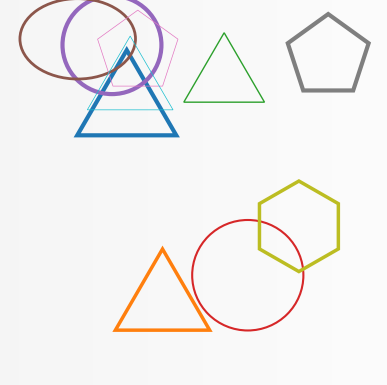[{"shape": "triangle", "thickness": 3, "radius": 0.74, "center": [0.327, 0.722]}, {"shape": "triangle", "thickness": 2.5, "radius": 0.7, "center": [0.419, 0.213]}, {"shape": "triangle", "thickness": 1, "radius": 0.6, "center": [0.578, 0.795]}, {"shape": "circle", "thickness": 1.5, "radius": 0.72, "center": [0.639, 0.285]}, {"shape": "circle", "thickness": 3, "radius": 0.64, "center": [0.289, 0.883]}, {"shape": "oval", "thickness": 2, "radius": 0.75, "center": [0.201, 0.899]}, {"shape": "pentagon", "thickness": 0.5, "radius": 0.55, "center": [0.356, 0.865]}, {"shape": "pentagon", "thickness": 3, "radius": 0.55, "center": [0.847, 0.854]}, {"shape": "hexagon", "thickness": 2.5, "radius": 0.59, "center": [0.771, 0.412]}, {"shape": "triangle", "thickness": 0.5, "radius": 0.64, "center": [0.336, 0.779]}]